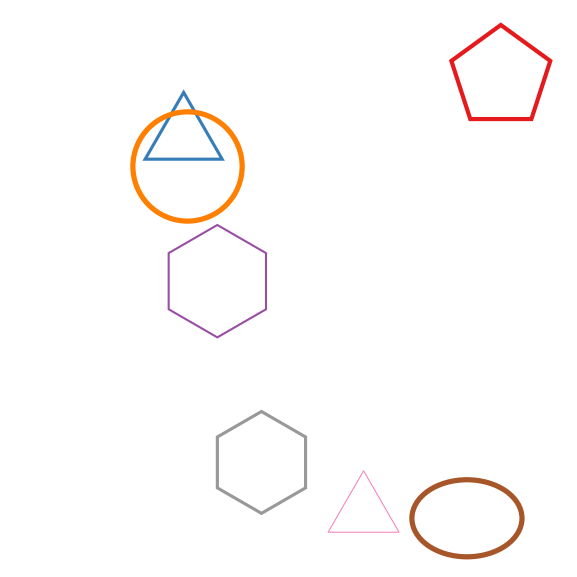[{"shape": "pentagon", "thickness": 2, "radius": 0.45, "center": [0.867, 0.866]}, {"shape": "triangle", "thickness": 1.5, "radius": 0.39, "center": [0.318, 0.762]}, {"shape": "hexagon", "thickness": 1, "radius": 0.49, "center": [0.376, 0.512]}, {"shape": "circle", "thickness": 2.5, "radius": 0.47, "center": [0.325, 0.711]}, {"shape": "oval", "thickness": 2.5, "radius": 0.48, "center": [0.809, 0.102]}, {"shape": "triangle", "thickness": 0.5, "radius": 0.35, "center": [0.63, 0.113]}, {"shape": "hexagon", "thickness": 1.5, "radius": 0.44, "center": [0.453, 0.198]}]